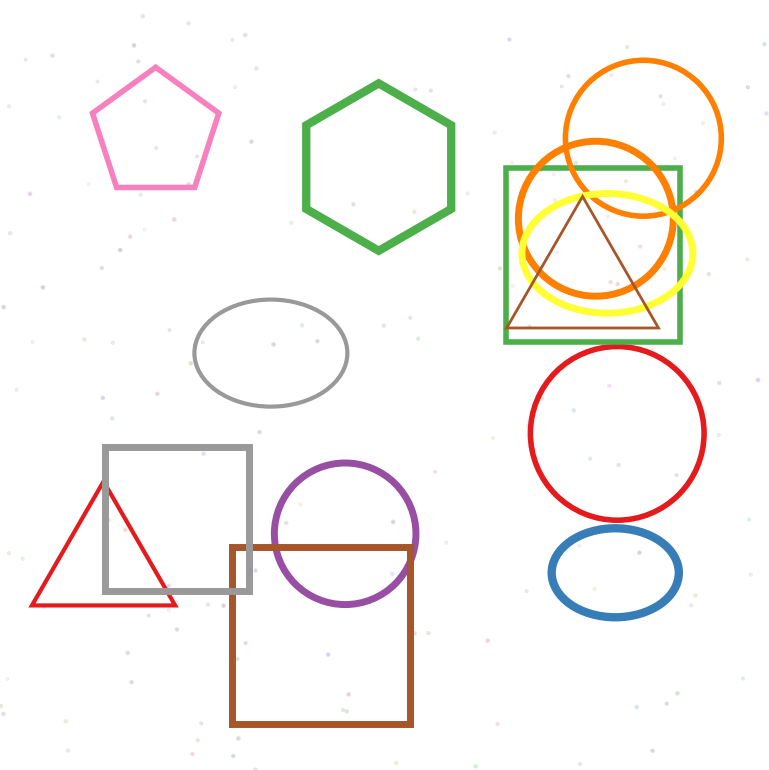[{"shape": "circle", "thickness": 2, "radius": 0.56, "center": [0.802, 0.437]}, {"shape": "triangle", "thickness": 1.5, "radius": 0.54, "center": [0.134, 0.267]}, {"shape": "oval", "thickness": 3, "radius": 0.41, "center": [0.799, 0.256]}, {"shape": "hexagon", "thickness": 3, "radius": 0.54, "center": [0.492, 0.783]}, {"shape": "square", "thickness": 2, "radius": 0.56, "center": [0.77, 0.669]}, {"shape": "circle", "thickness": 2.5, "radius": 0.46, "center": [0.448, 0.307]}, {"shape": "circle", "thickness": 2.5, "radius": 0.5, "center": [0.774, 0.716]}, {"shape": "circle", "thickness": 2, "radius": 0.51, "center": [0.836, 0.82]}, {"shape": "oval", "thickness": 2.5, "radius": 0.56, "center": [0.789, 0.671]}, {"shape": "triangle", "thickness": 1, "radius": 0.57, "center": [0.757, 0.631]}, {"shape": "square", "thickness": 2.5, "radius": 0.58, "center": [0.417, 0.174]}, {"shape": "pentagon", "thickness": 2, "radius": 0.43, "center": [0.202, 0.826]}, {"shape": "oval", "thickness": 1.5, "radius": 0.5, "center": [0.352, 0.541]}, {"shape": "square", "thickness": 2.5, "radius": 0.47, "center": [0.23, 0.326]}]